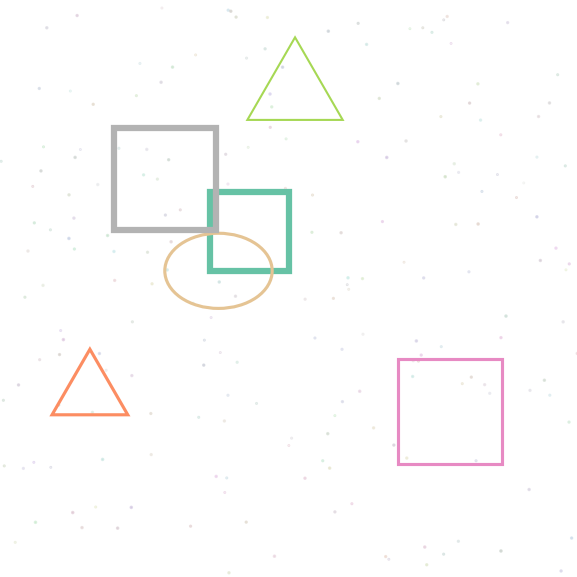[{"shape": "square", "thickness": 3, "radius": 0.34, "center": [0.433, 0.598]}, {"shape": "triangle", "thickness": 1.5, "radius": 0.38, "center": [0.156, 0.319]}, {"shape": "square", "thickness": 1.5, "radius": 0.45, "center": [0.779, 0.286]}, {"shape": "triangle", "thickness": 1, "radius": 0.48, "center": [0.511, 0.839]}, {"shape": "oval", "thickness": 1.5, "radius": 0.46, "center": [0.378, 0.53]}, {"shape": "square", "thickness": 3, "radius": 0.44, "center": [0.286, 0.689]}]